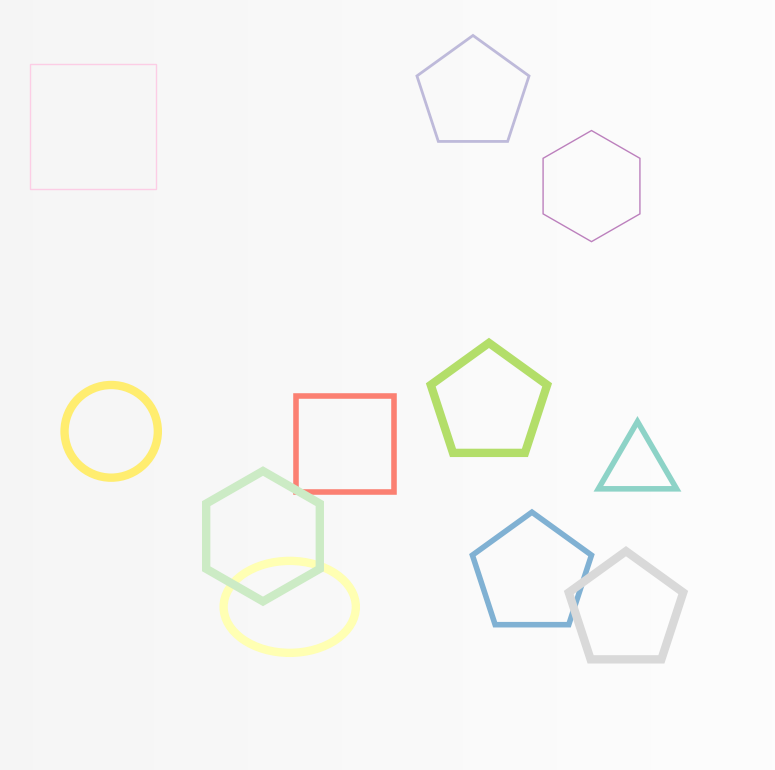[{"shape": "triangle", "thickness": 2, "radius": 0.29, "center": [0.823, 0.394]}, {"shape": "oval", "thickness": 3, "radius": 0.43, "center": [0.374, 0.212]}, {"shape": "pentagon", "thickness": 1, "radius": 0.38, "center": [0.61, 0.878]}, {"shape": "square", "thickness": 2, "radius": 0.31, "center": [0.445, 0.423]}, {"shape": "pentagon", "thickness": 2, "radius": 0.4, "center": [0.686, 0.254]}, {"shape": "pentagon", "thickness": 3, "radius": 0.39, "center": [0.631, 0.476]}, {"shape": "square", "thickness": 0.5, "radius": 0.41, "center": [0.12, 0.835]}, {"shape": "pentagon", "thickness": 3, "radius": 0.39, "center": [0.808, 0.207]}, {"shape": "hexagon", "thickness": 0.5, "radius": 0.36, "center": [0.763, 0.758]}, {"shape": "hexagon", "thickness": 3, "radius": 0.42, "center": [0.339, 0.304]}, {"shape": "circle", "thickness": 3, "radius": 0.3, "center": [0.143, 0.44]}]